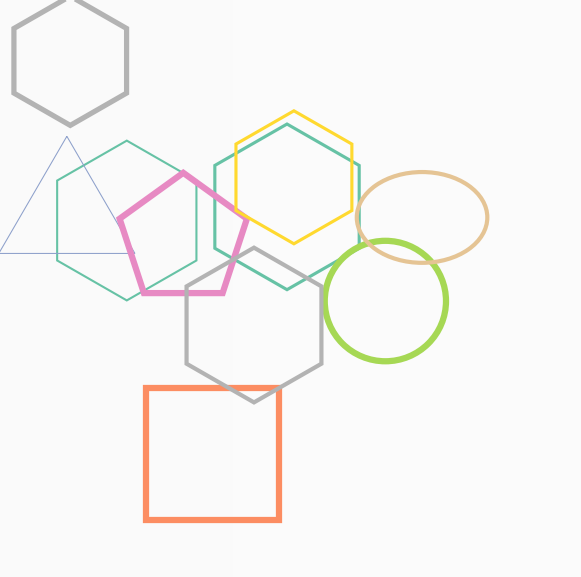[{"shape": "hexagon", "thickness": 1, "radius": 0.69, "center": [0.218, 0.617]}, {"shape": "hexagon", "thickness": 1.5, "radius": 0.72, "center": [0.494, 0.641]}, {"shape": "square", "thickness": 3, "radius": 0.57, "center": [0.366, 0.213]}, {"shape": "triangle", "thickness": 0.5, "radius": 0.68, "center": [0.115, 0.628]}, {"shape": "pentagon", "thickness": 3, "radius": 0.58, "center": [0.315, 0.585]}, {"shape": "circle", "thickness": 3, "radius": 0.52, "center": [0.663, 0.478]}, {"shape": "hexagon", "thickness": 1.5, "radius": 0.58, "center": [0.506, 0.692]}, {"shape": "oval", "thickness": 2, "radius": 0.56, "center": [0.726, 0.623]}, {"shape": "hexagon", "thickness": 2.5, "radius": 0.56, "center": [0.121, 0.894]}, {"shape": "hexagon", "thickness": 2, "radius": 0.67, "center": [0.437, 0.436]}]